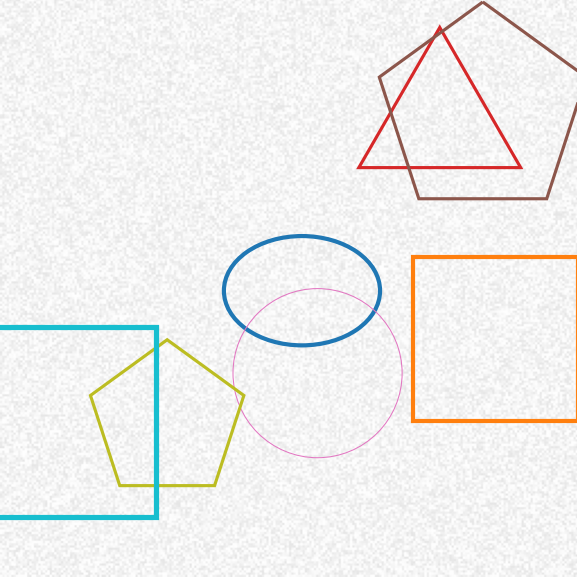[{"shape": "oval", "thickness": 2, "radius": 0.68, "center": [0.523, 0.496]}, {"shape": "square", "thickness": 2, "radius": 0.71, "center": [0.858, 0.412]}, {"shape": "triangle", "thickness": 1.5, "radius": 0.81, "center": [0.761, 0.79]}, {"shape": "pentagon", "thickness": 1.5, "radius": 0.94, "center": [0.836, 0.807]}, {"shape": "circle", "thickness": 0.5, "radius": 0.73, "center": [0.55, 0.353]}, {"shape": "pentagon", "thickness": 1.5, "radius": 0.7, "center": [0.289, 0.271]}, {"shape": "square", "thickness": 2.5, "radius": 0.82, "center": [0.106, 0.269]}]